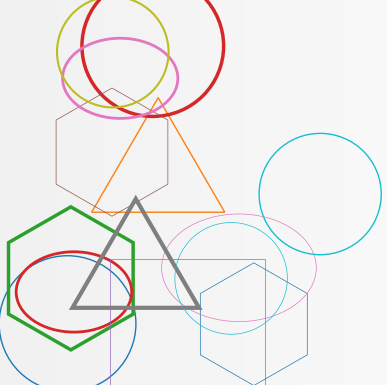[{"shape": "circle", "thickness": 1, "radius": 0.88, "center": [0.174, 0.159]}, {"shape": "hexagon", "thickness": 0.5, "radius": 0.8, "center": [0.655, 0.158]}, {"shape": "triangle", "thickness": 1, "radius": 0.99, "center": [0.408, 0.548]}, {"shape": "hexagon", "thickness": 2.5, "radius": 0.93, "center": [0.183, 0.277]}, {"shape": "oval", "thickness": 2, "radius": 0.75, "center": [0.191, 0.242]}, {"shape": "circle", "thickness": 2.5, "radius": 0.91, "center": [0.394, 0.88]}, {"shape": "square", "thickness": 0.5, "radius": 1.0, "center": [0.484, 0.129]}, {"shape": "hexagon", "thickness": 0.5, "radius": 0.83, "center": [0.289, 0.605]}, {"shape": "oval", "thickness": 0.5, "radius": 1.0, "center": [0.617, 0.304]}, {"shape": "oval", "thickness": 2, "radius": 0.74, "center": [0.31, 0.797]}, {"shape": "triangle", "thickness": 3, "radius": 0.94, "center": [0.35, 0.295]}, {"shape": "circle", "thickness": 1.5, "radius": 0.72, "center": [0.291, 0.865]}, {"shape": "circle", "thickness": 1, "radius": 0.79, "center": [0.826, 0.496]}, {"shape": "circle", "thickness": 0.5, "radius": 0.73, "center": [0.596, 0.277]}]